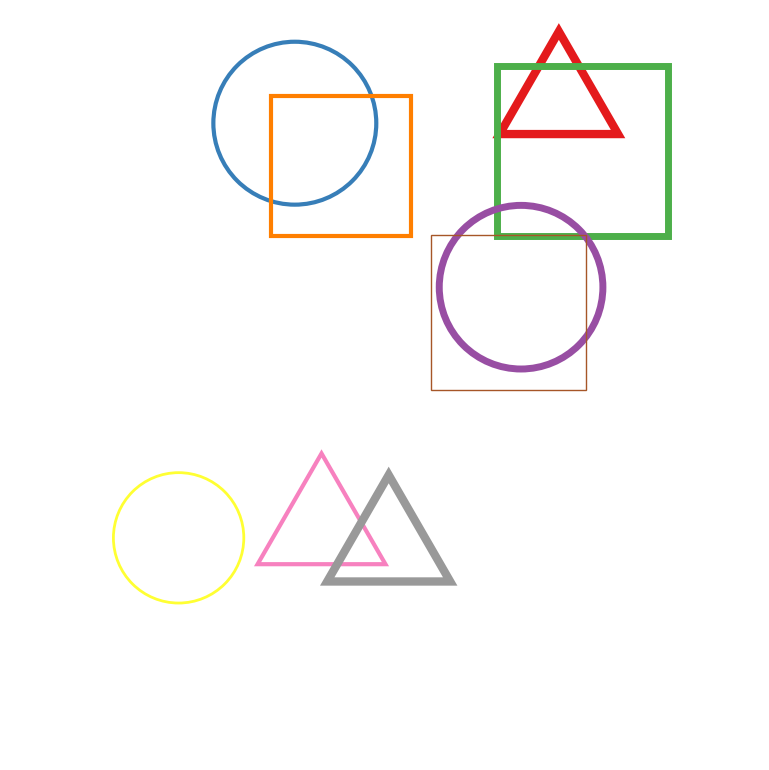[{"shape": "triangle", "thickness": 3, "radius": 0.44, "center": [0.726, 0.87]}, {"shape": "circle", "thickness": 1.5, "radius": 0.53, "center": [0.383, 0.84]}, {"shape": "square", "thickness": 2.5, "radius": 0.55, "center": [0.756, 0.804]}, {"shape": "circle", "thickness": 2.5, "radius": 0.53, "center": [0.677, 0.627]}, {"shape": "square", "thickness": 1.5, "radius": 0.45, "center": [0.443, 0.784]}, {"shape": "circle", "thickness": 1, "radius": 0.42, "center": [0.232, 0.301]}, {"shape": "square", "thickness": 0.5, "radius": 0.5, "center": [0.66, 0.594]}, {"shape": "triangle", "thickness": 1.5, "radius": 0.48, "center": [0.418, 0.315]}, {"shape": "triangle", "thickness": 3, "radius": 0.46, "center": [0.505, 0.291]}]